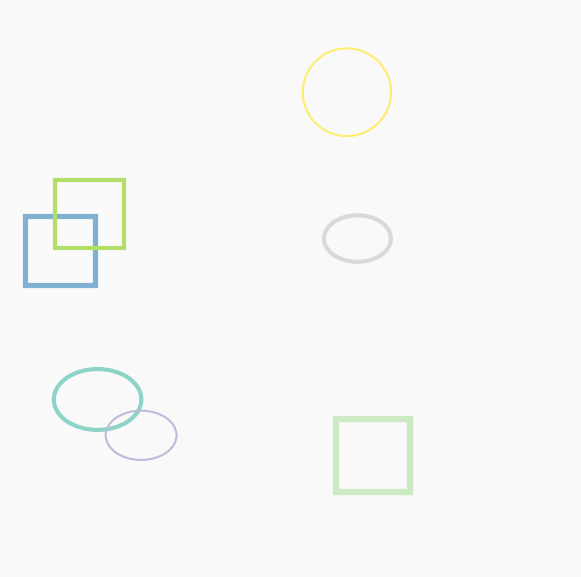[{"shape": "oval", "thickness": 2, "radius": 0.38, "center": [0.168, 0.307]}, {"shape": "oval", "thickness": 1, "radius": 0.3, "center": [0.243, 0.245]}, {"shape": "square", "thickness": 2.5, "radius": 0.3, "center": [0.104, 0.565]}, {"shape": "square", "thickness": 2, "radius": 0.3, "center": [0.154, 0.629]}, {"shape": "oval", "thickness": 2, "radius": 0.29, "center": [0.615, 0.586]}, {"shape": "square", "thickness": 3, "radius": 0.32, "center": [0.641, 0.21]}, {"shape": "circle", "thickness": 1, "radius": 0.38, "center": [0.597, 0.839]}]